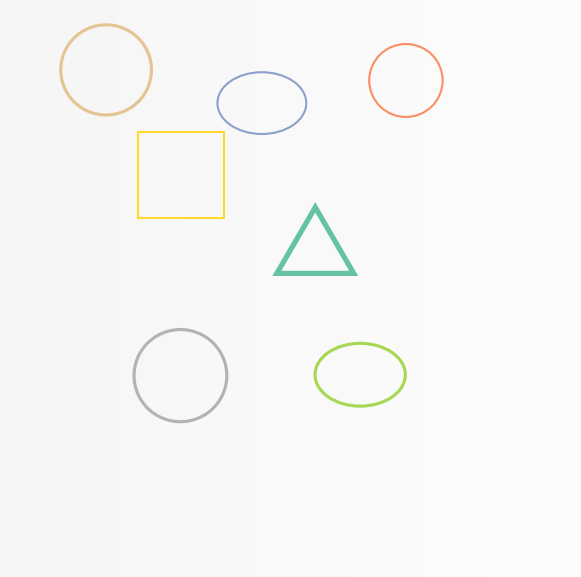[{"shape": "triangle", "thickness": 2.5, "radius": 0.38, "center": [0.542, 0.564]}, {"shape": "circle", "thickness": 1, "radius": 0.32, "center": [0.698, 0.86]}, {"shape": "oval", "thickness": 1, "radius": 0.38, "center": [0.451, 0.821]}, {"shape": "oval", "thickness": 1.5, "radius": 0.39, "center": [0.62, 0.35]}, {"shape": "square", "thickness": 1, "radius": 0.37, "center": [0.311, 0.696]}, {"shape": "circle", "thickness": 1.5, "radius": 0.39, "center": [0.183, 0.878]}, {"shape": "circle", "thickness": 1.5, "radius": 0.4, "center": [0.31, 0.349]}]